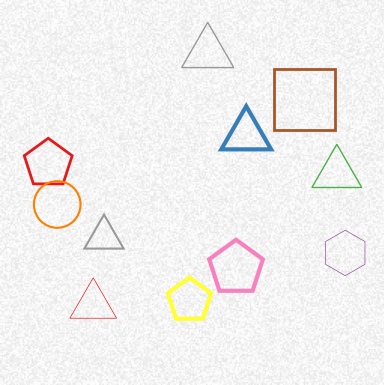[{"shape": "triangle", "thickness": 0.5, "radius": 0.35, "center": [0.242, 0.208]}, {"shape": "pentagon", "thickness": 2, "radius": 0.33, "center": [0.125, 0.575]}, {"shape": "triangle", "thickness": 3, "radius": 0.37, "center": [0.64, 0.649]}, {"shape": "triangle", "thickness": 1, "radius": 0.37, "center": [0.875, 0.55]}, {"shape": "hexagon", "thickness": 0.5, "radius": 0.3, "center": [0.897, 0.343]}, {"shape": "circle", "thickness": 1.5, "radius": 0.3, "center": [0.149, 0.469]}, {"shape": "pentagon", "thickness": 3, "radius": 0.3, "center": [0.492, 0.22]}, {"shape": "square", "thickness": 2, "radius": 0.4, "center": [0.791, 0.742]}, {"shape": "pentagon", "thickness": 3, "radius": 0.37, "center": [0.613, 0.304]}, {"shape": "triangle", "thickness": 1, "radius": 0.39, "center": [0.54, 0.864]}, {"shape": "triangle", "thickness": 1.5, "radius": 0.29, "center": [0.27, 0.384]}]